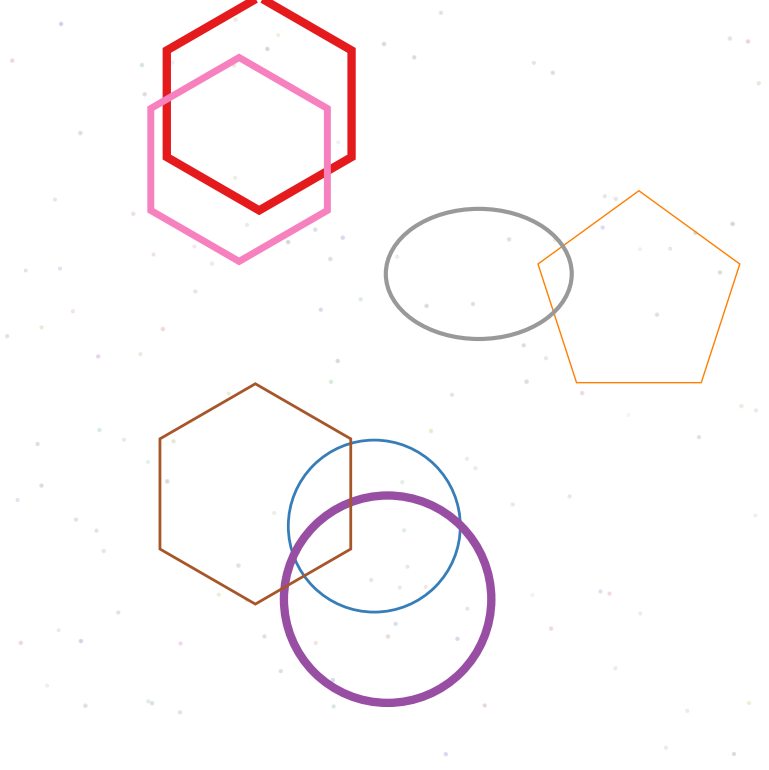[{"shape": "hexagon", "thickness": 3, "radius": 0.69, "center": [0.337, 0.865]}, {"shape": "circle", "thickness": 1, "radius": 0.56, "center": [0.486, 0.317]}, {"shape": "circle", "thickness": 3, "radius": 0.67, "center": [0.503, 0.222]}, {"shape": "pentagon", "thickness": 0.5, "radius": 0.69, "center": [0.83, 0.615]}, {"shape": "hexagon", "thickness": 1, "radius": 0.72, "center": [0.332, 0.359]}, {"shape": "hexagon", "thickness": 2.5, "radius": 0.66, "center": [0.311, 0.793]}, {"shape": "oval", "thickness": 1.5, "radius": 0.6, "center": [0.622, 0.644]}]